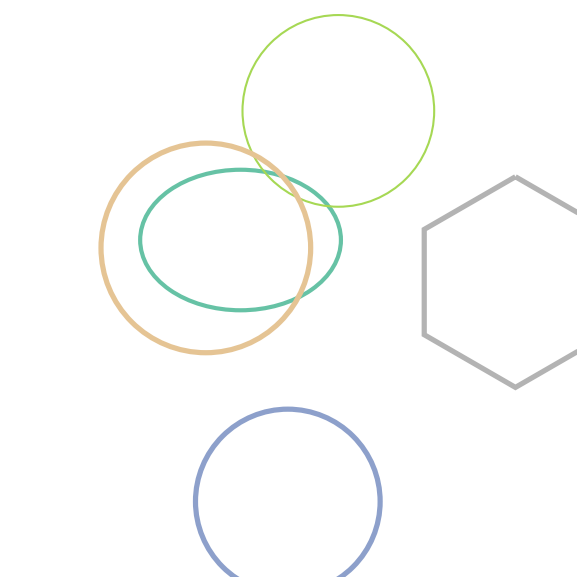[{"shape": "oval", "thickness": 2, "radius": 0.87, "center": [0.417, 0.584]}, {"shape": "circle", "thickness": 2.5, "radius": 0.8, "center": [0.498, 0.131]}, {"shape": "circle", "thickness": 1, "radius": 0.83, "center": [0.586, 0.807]}, {"shape": "circle", "thickness": 2.5, "radius": 0.91, "center": [0.356, 0.57]}, {"shape": "hexagon", "thickness": 2.5, "radius": 0.91, "center": [0.893, 0.511]}]